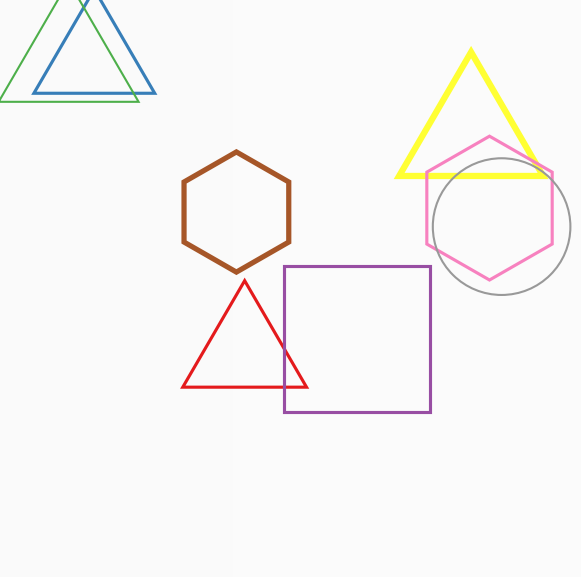[{"shape": "triangle", "thickness": 1.5, "radius": 0.61, "center": [0.421, 0.39]}, {"shape": "triangle", "thickness": 1.5, "radius": 0.6, "center": [0.162, 0.898]}, {"shape": "triangle", "thickness": 1, "radius": 0.69, "center": [0.118, 0.892]}, {"shape": "square", "thickness": 1.5, "radius": 0.63, "center": [0.614, 0.412]}, {"shape": "triangle", "thickness": 3, "radius": 0.71, "center": [0.81, 0.766]}, {"shape": "hexagon", "thickness": 2.5, "radius": 0.52, "center": [0.407, 0.632]}, {"shape": "hexagon", "thickness": 1.5, "radius": 0.62, "center": [0.842, 0.639]}, {"shape": "circle", "thickness": 1, "radius": 0.59, "center": [0.863, 0.607]}]